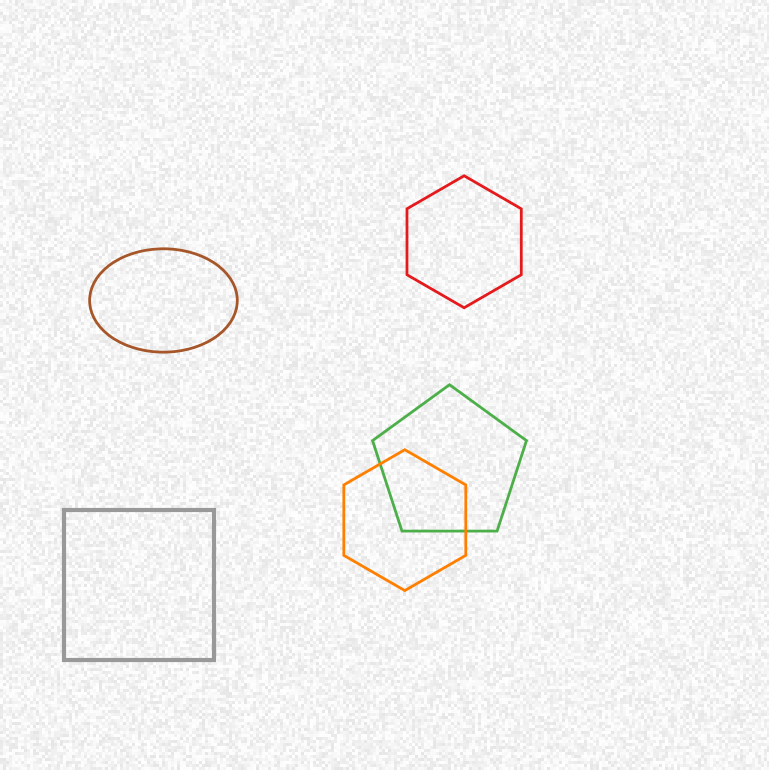[{"shape": "hexagon", "thickness": 1, "radius": 0.43, "center": [0.603, 0.686]}, {"shape": "pentagon", "thickness": 1, "radius": 0.53, "center": [0.584, 0.395]}, {"shape": "hexagon", "thickness": 1, "radius": 0.46, "center": [0.526, 0.324]}, {"shape": "oval", "thickness": 1, "radius": 0.48, "center": [0.212, 0.61]}, {"shape": "square", "thickness": 1.5, "radius": 0.49, "center": [0.181, 0.24]}]